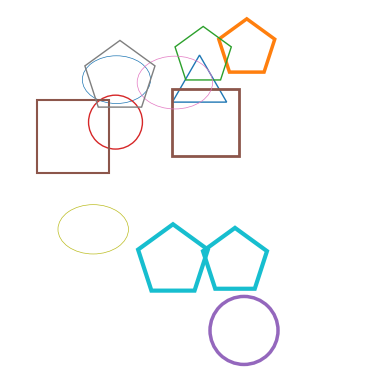[{"shape": "triangle", "thickness": 1, "radius": 0.41, "center": [0.518, 0.775]}, {"shape": "oval", "thickness": 0.5, "radius": 0.44, "center": [0.302, 0.793]}, {"shape": "pentagon", "thickness": 2.5, "radius": 0.38, "center": [0.641, 0.875]}, {"shape": "pentagon", "thickness": 1, "radius": 0.38, "center": [0.528, 0.854]}, {"shape": "circle", "thickness": 1, "radius": 0.35, "center": [0.3, 0.683]}, {"shape": "circle", "thickness": 2.5, "radius": 0.44, "center": [0.634, 0.142]}, {"shape": "square", "thickness": 2, "radius": 0.43, "center": [0.534, 0.681]}, {"shape": "square", "thickness": 1.5, "radius": 0.47, "center": [0.189, 0.646]}, {"shape": "oval", "thickness": 0.5, "radius": 0.49, "center": [0.454, 0.786]}, {"shape": "pentagon", "thickness": 1, "radius": 0.48, "center": [0.312, 0.799]}, {"shape": "oval", "thickness": 0.5, "radius": 0.46, "center": [0.242, 0.404]}, {"shape": "pentagon", "thickness": 3, "radius": 0.48, "center": [0.449, 0.322]}, {"shape": "pentagon", "thickness": 3, "radius": 0.44, "center": [0.61, 0.321]}]